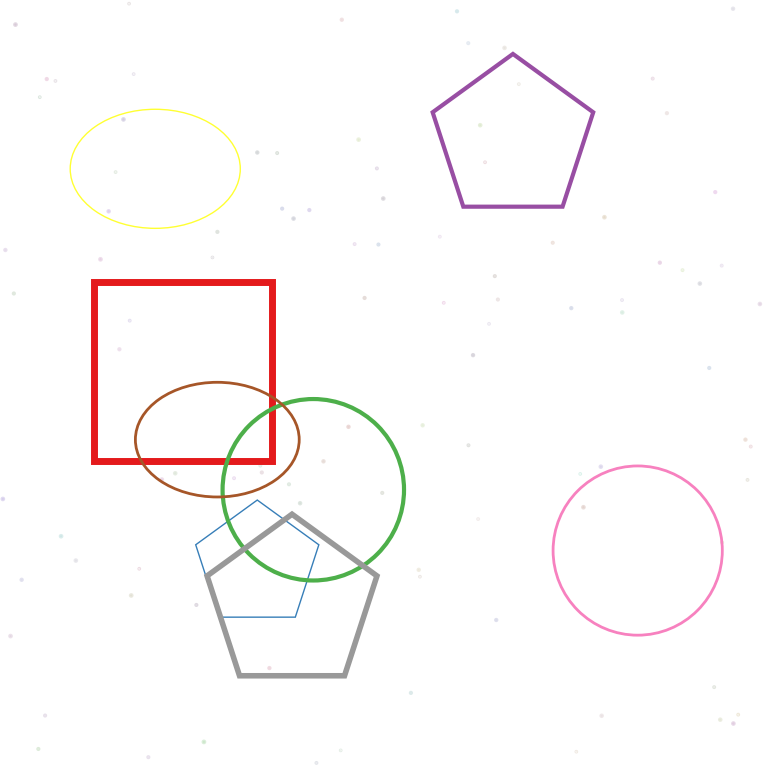[{"shape": "square", "thickness": 2.5, "radius": 0.58, "center": [0.238, 0.518]}, {"shape": "pentagon", "thickness": 0.5, "radius": 0.42, "center": [0.334, 0.267]}, {"shape": "circle", "thickness": 1.5, "radius": 0.59, "center": [0.407, 0.364]}, {"shape": "pentagon", "thickness": 1.5, "radius": 0.55, "center": [0.666, 0.82]}, {"shape": "oval", "thickness": 0.5, "radius": 0.55, "center": [0.202, 0.781]}, {"shape": "oval", "thickness": 1, "radius": 0.53, "center": [0.282, 0.429]}, {"shape": "circle", "thickness": 1, "radius": 0.55, "center": [0.828, 0.285]}, {"shape": "pentagon", "thickness": 2, "radius": 0.58, "center": [0.379, 0.216]}]